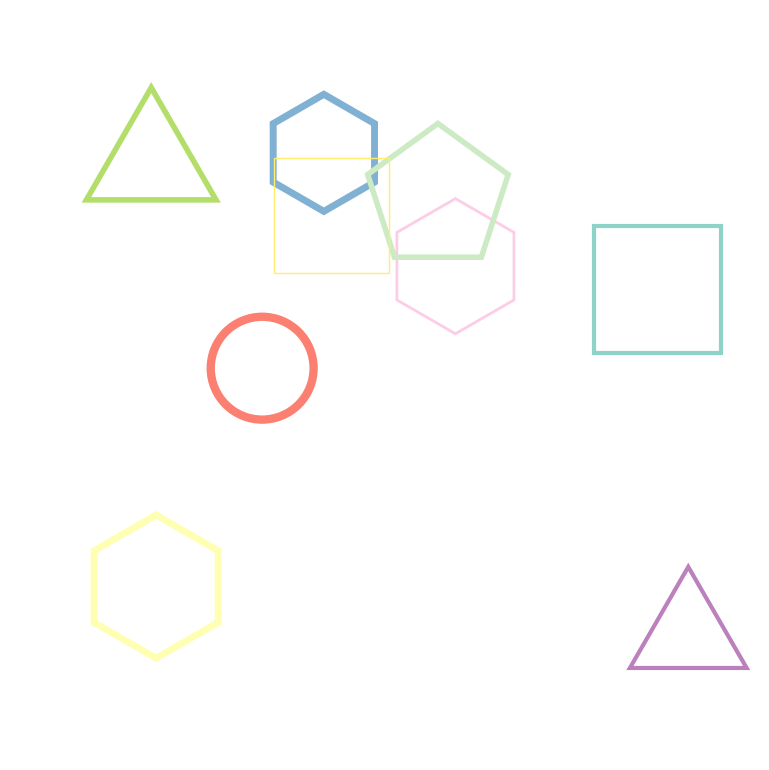[{"shape": "square", "thickness": 1.5, "radius": 0.41, "center": [0.854, 0.624]}, {"shape": "hexagon", "thickness": 2.5, "radius": 0.47, "center": [0.203, 0.238]}, {"shape": "circle", "thickness": 3, "radius": 0.33, "center": [0.34, 0.522]}, {"shape": "hexagon", "thickness": 2.5, "radius": 0.38, "center": [0.421, 0.801]}, {"shape": "triangle", "thickness": 2, "radius": 0.49, "center": [0.196, 0.789]}, {"shape": "hexagon", "thickness": 1, "radius": 0.44, "center": [0.591, 0.654]}, {"shape": "triangle", "thickness": 1.5, "radius": 0.44, "center": [0.894, 0.176]}, {"shape": "pentagon", "thickness": 2, "radius": 0.48, "center": [0.569, 0.744]}, {"shape": "square", "thickness": 0.5, "radius": 0.37, "center": [0.43, 0.72]}]